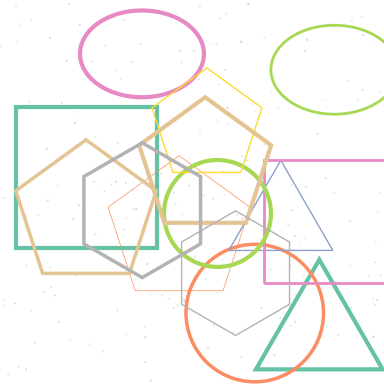[{"shape": "triangle", "thickness": 3, "radius": 0.95, "center": [0.829, 0.136]}, {"shape": "square", "thickness": 3, "radius": 0.91, "center": [0.225, 0.539]}, {"shape": "circle", "thickness": 2.5, "radius": 0.89, "center": [0.662, 0.187]}, {"shape": "pentagon", "thickness": 0.5, "radius": 0.97, "center": [0.465, 0.402]}, {"shape": "triangle", "thickness": 1, "radius": 0.78, "center": [0.729, 0.428]}, {"shape": "oval", "thickness": 3, "radius": 0.8, "center": [0.369, 0.86]}, {"shape": "square", "thickness": 2, "radius": 0.8, "center": [0.845, 0.424]}, {"shape": "oval", "thickness": 2, "radius": 0.83, "center": [0.869, 0.819]}, {"shape": "circle", "thickness": 3, "radius": 0.69, "center": [0.565, 0.446]}, {"shape": "pentagon", "thickness": 1, "radius": 0.75, "center": [0.538, 0.673]}, {"shape": "pentagon", "thickness": 3, "radius": 0.9, "center": [0.533, 0.567]}, {"shape": "pentagon", "thickness": 2.5, "radius": 0.96, "center": [0.223, 0.445]}, {"shape": "hexagon", "thickness": 1, "radius": 0.81, "center": [0.612, 0.291]}, {"shape": "hexagon", "thickness": 2.5, "radius": 0.87, "center": [0.369, 0.454]}]